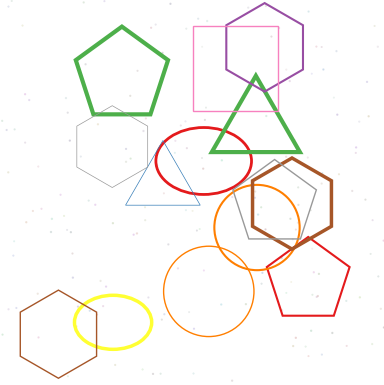[{"shape": "oval", "thickness": 2, "radius": 0.62, "center": [0.529, 0.582]}, {"shape": "pentagon", "thickness": 1.5, "radius": 0.57, "center": [0.801, 0.271]}, {"shape": "triangle", "thickness": 0.5, "radius": 0.56, "center": [0.423, 0.523]}, {"shape": "pentagon", "thickness": 3, "radius": 0.63, "center": [0.317, 0.805]}, {"shape": "triangle", "thickness": 3, "radius": 0.66, "center": [0.665, 0.671]}, {"shape": "hexagon", "thickness": 1.5, "radius": 0.57, "center": [0.687, 0.877]}, {"shape": "circle", "thickness": 1.5, "radius": 0.55, "center": [0.668, 0.409]}, {"shape": "circle", "thickness": 1, "radius": 0.59, "center": [0.542, 0.243]}, {"shape": "oval", "thickness": 2.5, "radius": 0.5, "center": [0.294, 0.163]}, {"shape": "hexagon", "thickness": 2.5, "radius": 0.59, "center": [0.758, 0.471]}, {"shape": "hexagon", "thickness": 1, "radius": 0.57, "center": [0.152, 0.132]}, {"shape": "square", "thickness": 1, "radius": 0.55, "center": [0.612, 0.822]}, {"shape": "pentagon", "thickness": 1, "radius": 0.57, "center": [0.713, 0.472]}, {"shape": "hexagon", "thickness": 0.5, "radius": 0.53, "center": [0.292, 0.619]}]